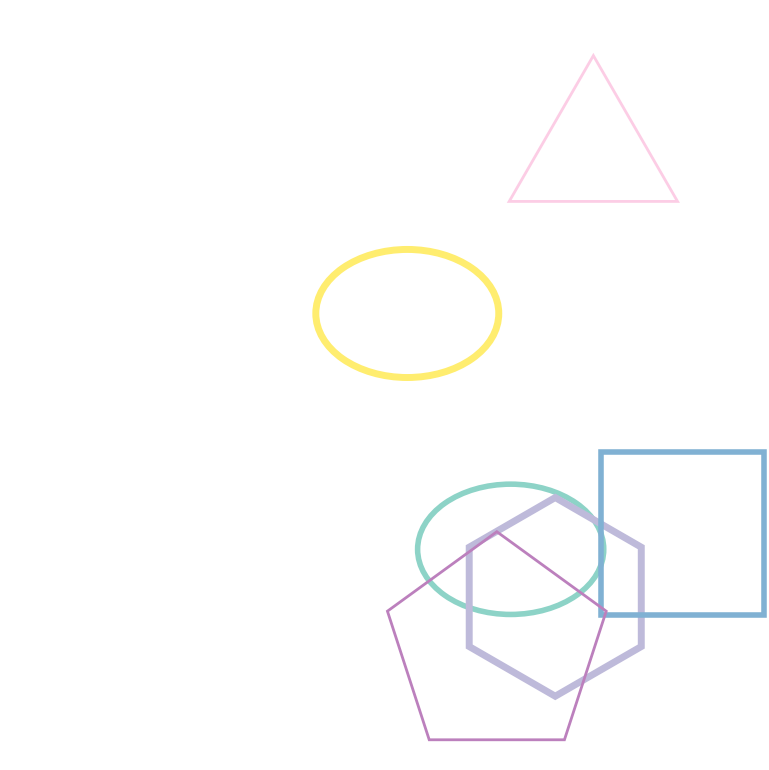[{"shape": "oval", "thickness": 2, "radius": 0.6, "center": [0.663, 0.287]}, {"shape": "hexagon", "thickness": 2.5, "radius": 0.65, "center": [0.721, 0.225]}, {"shape": "square", "thickness": 2, "radius": 0.53, "center": [0.886, 0.307]}, {"shape": "triangle", "thickness": 1, "radius": 0.63, "center": [0.771, 0.802]}, {"shape": "pentagon", "thickness": 1, "radius": 0.75, "center": [0.645, 0.16]}, {"shape": "oval", "thickness": 2.5, "radius": 0.59, "center": [0.529, 0.593]}]